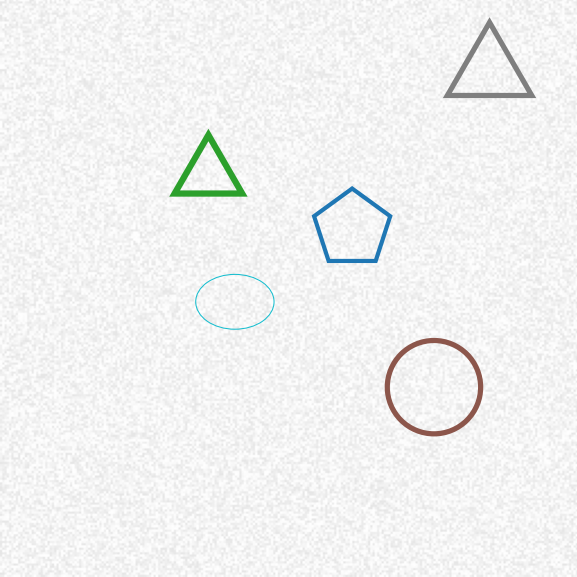[{"shape": "pentagon", "thickness": 2, "radius": 0.35, "center": [0.61, 0.603]}, {"shape": "triangle", "thickness": 3, "radius": 0.34, "center": [0.361, 0.698]}, {"shape": "circle", "thickness": 2.5, "radius": 0.4, "center": [0.751, 0.329]}, {"shape": "triangle", "thickness": 2.5, "radius": 0.42, "center": [0.848, 0.876]}, {"shape": "oval", "thickness": 0.5, "radius": 0.34, "center": [0.407, 0.477]}]